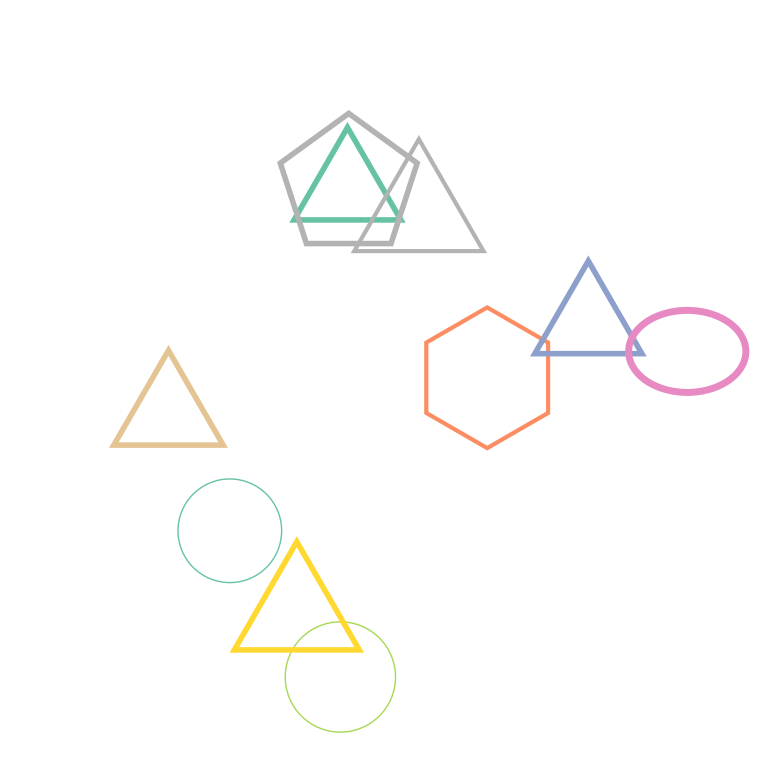[{"shape": "triangle", "thickness": 2, "radius": 0.4, "center": [0.451, 0.754]}, {"shape": "circle", "thickness": 0.5, "radius": 0.34, "center": [0.298, 0.311]}, {"shape": "hexagon", "thickness": 1.5, "radius": 0.46, "center": [0.633, 0.509]}, {"shape": "triangle", "thickness": 2, "radius": 0.4, "center": [0.764, 0.581]}, {"shape": "oval", "thickness": 2.5, "radius": 0.38, "center": [0.893, 0.544]}, {"shape": "circle", "thickness": 0.5, "radius": 0.36, "center": [0.442, 0.121]}, {"shape": "triangle", "thickness": 2, "radius": 0.47, "center": [0.385, 0.203]}, {"shape": "triangle", "thickness": 2, "radius": 0.41, "center": [0.219, 0.463]}, {"shape": "triangle", "thickness": 1.5, "radius": 0.48, "center": [0.544, 0.722]}, {"shape": "pentagon", "thickness": 2, "radius": 0.47, "center": [0.453, 0.759]}]